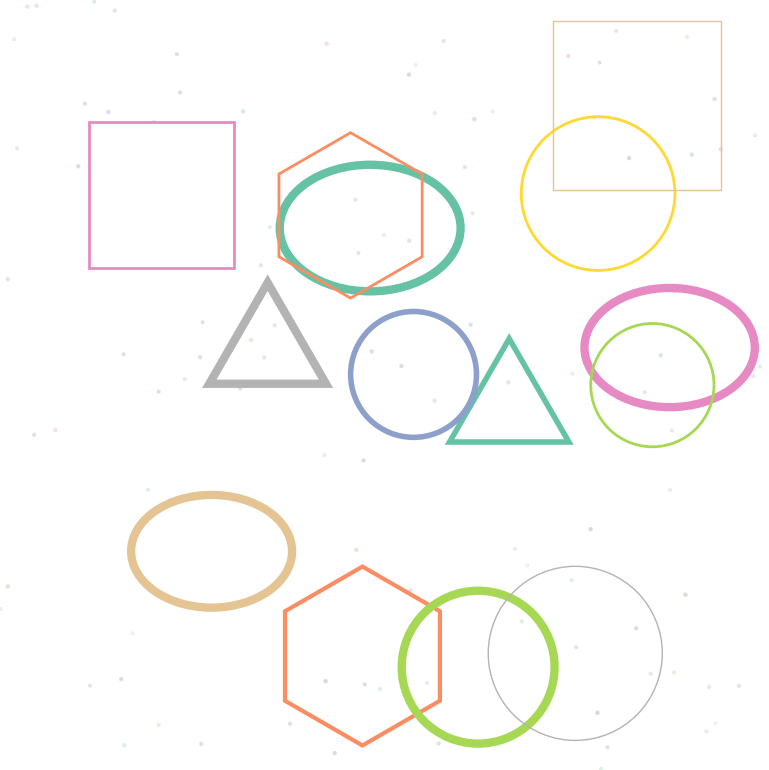[{"shape": "triangle", "thickness": 2, "radius": 0.45, "center": [0.661, 0.471]}, {"shape": "oval", "thickness": 3, "radius": 0.59, "center": [0.481, 0.704]}, {"shape": "hexagon", "thickness": 1, "radius": 0.54, "center": [0.455, 0.72]}, {"shape": "hexagon", "thickness": 1.5, "radius": 0.58, "center": [0.471, 0.148]}, {"shape": "circle", "thickness": 2, "radius": 0.41, "center": [0.537, 0.514]}, {"shape": "oval", "thickness": 3, "radius": 0.55, "center": [0.87, 0.549]}, {"shape": "square", "thickness": 1, "radius": 0.47, "center": [0.21, 0.747]}, {"shape": "circle", "thickness": 1, "radius": 0.4, "center": [0.847, 0.5]}, {"shape": "circle", "thickness": 3, "radius": 0.5, "center": [0.621, 0.134]}, {"shape": "circle", "thickness": 1, "radius": 0.5, "center": [0.777, 0.749]}, {"shape": "square", "thickness": 0.5, "radius": 0.55, "center": [0.828, 0.863]}, {"shape": "oval", "thickness": 3, "radius": 0.52, "center": [0.275, 0.284]}, {"shape": "circle", "thickness": 0.5, "radius": 0.57, "center": [0.747, 0.151]}, {"shape": "triangle", "thickness": 3, "radius": 0.44, "center": [0.348, 0.545]}]